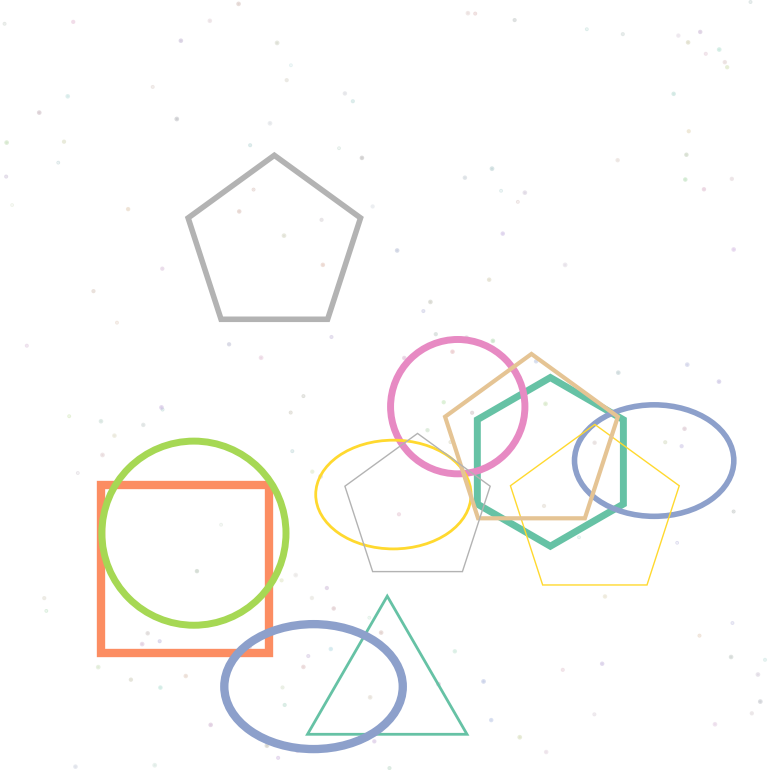[{"shape": "triangle", "thickness": 1, "radius": 0.6, "center": [0.503, 0.106]}, {"shape": "hexagon", "thickness": 2.5, "radius": 0.55, "center": [0.715, 0.4]}, {"shape": "square", "thickness": 3, "radius": 0.54, "center": [0.241, 0.261]}, {"shape": "oval", "thickness": 2, "radius": 0.52, "center": [0.85, 0.402]}, {"shape": "oval", "thickness": 3, "radius": 0.58, "center": [0.407, 0.108]}, {"shape": "circle", "thickness": 2.5, "radius": 0.44, "center": [0.594, 0.472]}, {"shape": "circle", "thickness": 2.5, "radius": 0.6, "center": [0.252, 0.308]}, {"shape": "pentagon", "thickness": 0.5, "radius": 0.58, "center": [0.773, 0.334]}, {"shape": "oval", "thickness": 1, "radius": 0.5, "center": [0.511, 0.358]}, {"shape": "pentagon", "thickness": 1.5, "radius": 0.59, "center": [0.69, 0.422]}, {"shape": "pentagon", "thickness": 2, "radius": 0.59, "center": [0.356, 0.681]}, {"shape": "pentagon", "thickness": 0.5, "radius": 0.5, "center": [0.542, 0.338]}]